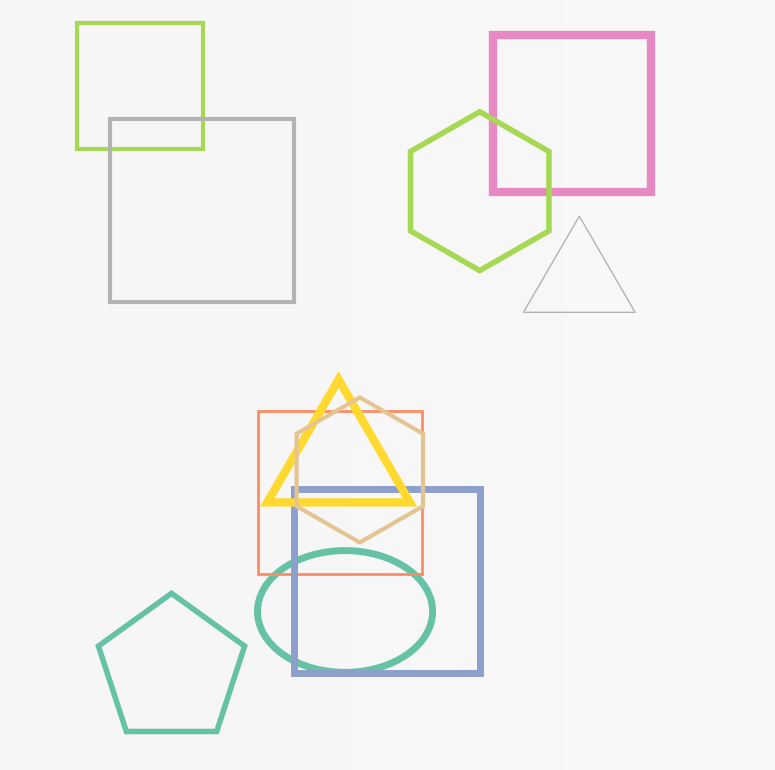[{"shape": "pentagon", "thickness": 2, "radius": 0.5, "center": [0.221, 0.13]}, {"shape": "oval", "thickness": 2.5, "radius": 0.56, "center": [0.445, 0.206]}, {"shape": "square", "thickness": 1, "radius": 0.53, "center": [0.439, 0.361]}, {"shape": "square", "thickness": 2.5, "radius": 0.6, "center": [0.5, 0.245]}, {"shape": "square", "thickness": 3, "radius": 0.51, "center": [0.738, 0.853]}, {"shape": "square", "thickness": 1.5, "radius": 0.41, "center": [0.181, 0.889]}, {"shape": "hexagon", "thickness": 2, "radius": 0.52, "center": [0.619, 0.752]}, {"shape": "triangle", "thickness": 3, "radius": 0.53, "center": [0.437, 0.401]}, {"shape": "hexagon", "thickness": 1.5, "radius": 0.47, "center": [0.464, 0.39]}, {"shape": "square", "thickness": 1.5, "radius": 0.59, "center": [0.26, 0.727]}, {"shape": "triangle", "thickness": 0.5, "radius": 0.42, "center": [0.747, 0.636]}]